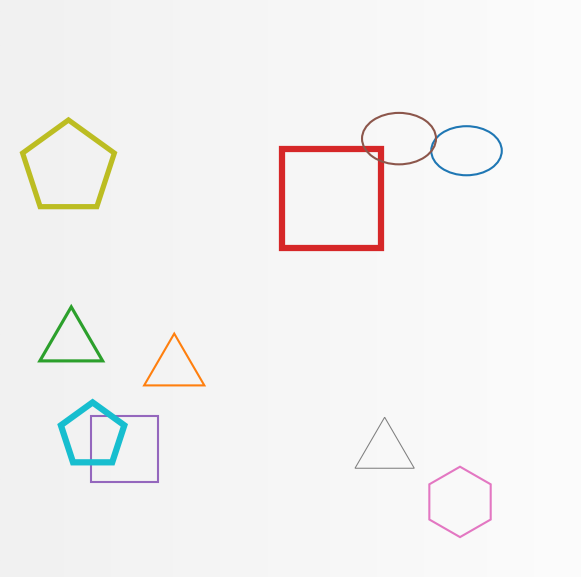[{"shape": "oval", "thickness": 1, "radius": 0.3, "center": [0.803, 0.738]}, {"shape": "triangle", "thickness": 1, "radius": 0.3, "center": [0.3, 0.362]}, {"shape": "triangle", "thickness": 1.5, "radius": 0.31, "center": [0.123, 0.405]}, {"shape": "square", "thickness": 3, "radius": 0.43, "center": [0.57, 0.655]}, {"shape": "square", "thickness": 1, "radius": 0.29, "center": [0.214, 0.221]}, {"shape": "oval", "thickness": 1, "radius": 0.32, "center": [0.686, 0.759]}, {"shape": "hexagon", "thickness": 1, "radius": 0.3, "center": [0.791, 0.13]}, {"shape": "triangle", "thickness": 0.5, "radius": 0.29, "center": [0.662, 0.218]}, {"shape": "pentagon", "thickness": 2.5, "radius": 0.41, "center": [0.118, 0.708]}, {"shape": "pentagon", "thickness": 3, "radius": 0.29, "center": [0.159, 0.245]}]